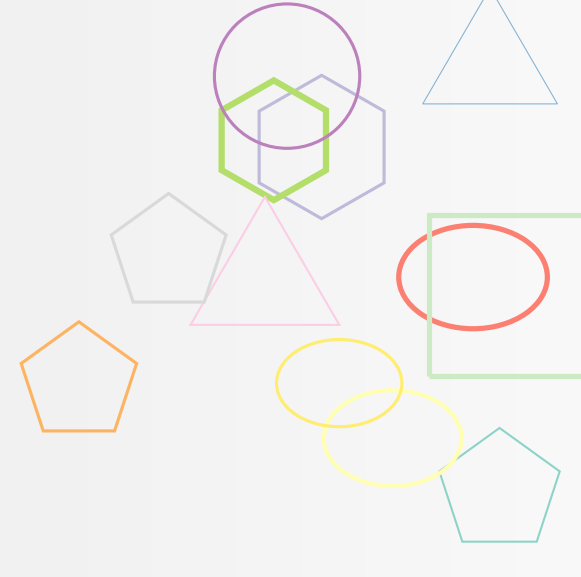[{"shape": "pentagon", "thickness": 1, "radius": 0.54, "center": [0.859, 0.149]}, {"shape": "oval", "thickness": 2, "radius": 0.59, "center": [0.676, 0.24]}, {"shape": "hexagon", "thickness": 1.5, "radius": 0.62, "center": [0.553, 0.745]}, {"shape": "oval", "thickness": 2.5, "radius": 0.64, "center": [0.814, 0.519]}, {"shape": "triangle", "thickness": 0.5, "radius": 0.67, "center": [0.843, 0.886]}, {"shape": "pentagon", "thickness": 1.5, "radius": 0.52, "center": [0.136, 0.337]}, {"shape": "hexagon", "thickness": 3, "radius": 0.52, "center": [0.471, 0.756]}, {"shape": "triangle", "thickness": 1, "radius": 0.74, "center": [0.456, 0.51]}, {"shape": "pentagon", "thickness": 1.5, "radius": 0.52, "center": [0.29, 0.56]}, {"shape": "circle", "thickness": 1.5, "radius": 0.63, "center": [0.494, 0.867]}, {"shape": "square", "thickness": 2.5, "radius": 0.7, "center": [0.877, 0.487]}, {"shape": "oval", "thickness": 1.5, "radius": 0.54, "center": [0.584, 0.336]}]